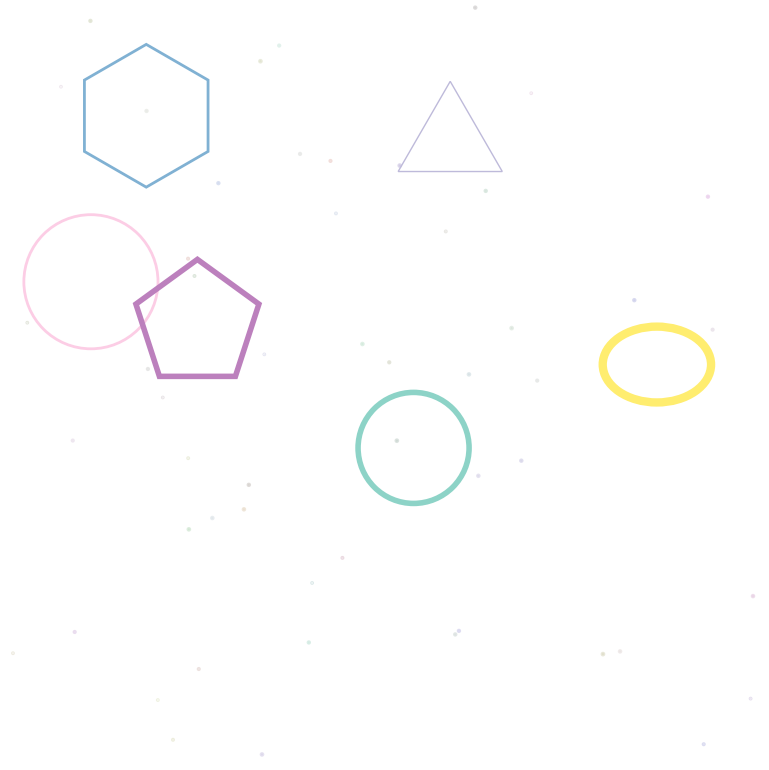[{"shape": "circle", "thickness": 2, "radius": 0.36, "center": [0.537, 0.418]}, {"shape": "triangle", "thickness": 0.5, "radius": 0.39, "center": [0.585, 0.816]}, {"shape": "hexagon", "thickness": 1, "radius": 0.46, "center": [0.19, 0.85]}, {"shape": "circle", "thickness": 1, "radius": 0.44, "center": [0.118, 0.634]}, {"shape": "pentagon", "thickness": 2, "radius": 0.42, "center": [0.256, 0.579]}, {"shape": "oval", "thickness": 3, "radius": 0.35, "center": [0.853, 0.527]}]